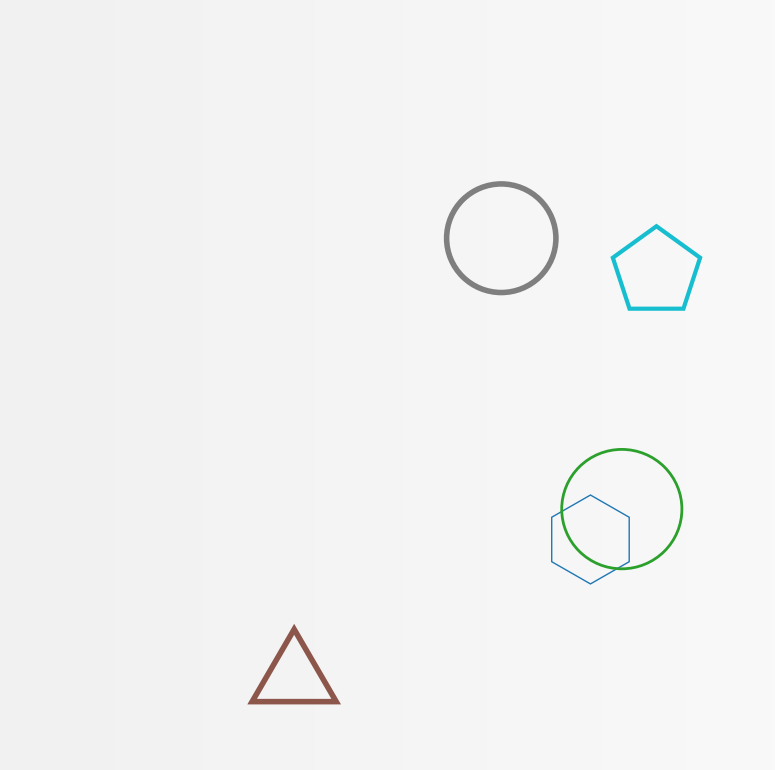[{"shape": "hexagon", "thickness": 0.5, "radius": 0.29, "center": [0.762, 0.299]}, {"shape": "circle", "thickness": 1, "radius": 0.39, "center": [0.802, 0.339]}, {"shape": "triangle", "thickness": 2, "radius": 0.31, "center": [0.38, 0.12]}, {"shape": "circle", "thickness": 2, "radius": 0.35, "center": [0.647, 0.691]}, {"shape": "pentagon", "thickness": 1.5, "radius": 0.3, "center": [0.847, 0.647]}]